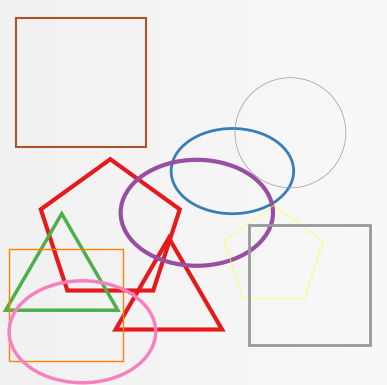[{"shape": "triangle", "thickness": 3, "radius": 0.79, "center": [0.436, 0.223]}, {"shape": "pentagon", "thickness": 3, "radius": 0.94, "center": [0.285, 0.398]}, {"shape": "oval", "thickness": 2, "radius": 0.79, "center": [0.6, 0.556]}, {"shape": "triangle", "thickness": 2.5, "radius": 0.84, "center": [0.159, 0.278]}, {"shape": "oval", "thickness": 3, "radius": 0.98, "center": [0.508, 0.447]}, {"shape": "square", "thickness": 1, "radius": 0.73, "center": [0.17, 0.208]}, {"shape": "pentagon", "thickness": 0.5, "radius": 0.67, "center": [0.707, 0.332]}, {"shape": "square", "thickness": 1.5, "radius": 0.84, "center": [0.21, 0.786]}, {"shape": "oval", "thickness": 2.5, "radius": 0.95, "center": [0.213, 0.138]}, {"shape": "circle", "thickness": 0.5, "radius": 0.71, "center": [0.749, 0.655]}, {"shape": "square", "thickness": 2, "radius": 0.78, "center": [0.799, 0.26]}]